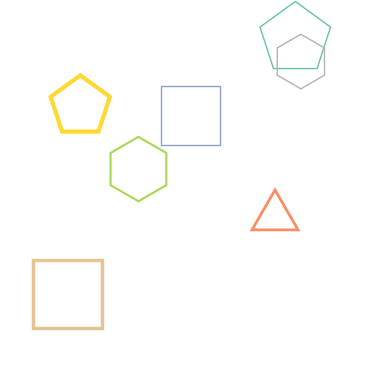[{"shape": "pentagon", "thickness": 1, "radius": 0.48, "center": [0.767, 0.9]}, {"shape": "triangle", "thickness": 2, "radius": 0.35, "center": [0.714, 0.438]}, {"shape": "square", "thickness": 1, "radius": 0.38, "center": [0.494, 0.699]}, {"shape": "hexagon", "thickness": 1.5, "radius": 0.42, "center": [0.36, 0.561]}, {"shape": "pentagon", "thickness": 3, "radius": 0.4, "center": [0.208, 0.724]}, {"shape": "square", "thickness": 2.5, "radius": 0.44, "center": [0.175, 0.236]}, {"shape": "hexagon", "thickness": 1, "radius": 0.35, "center": [0.782, 0.84]}]